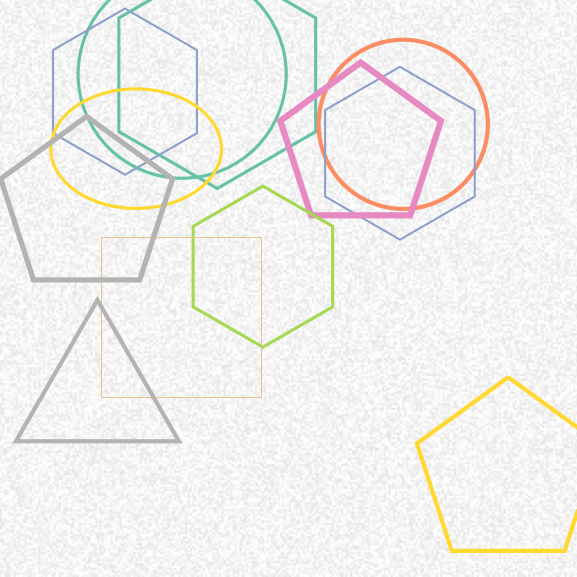[{"shape": "circle", "thickness": 1.5, "radius": 0.9, "center": [0.315, 0.871]}, {"shape": "hexagon", "thickness": 1.5, "radius": 0.98, "center": [0.376, 0.87]}, {"shape": "circle", "thickness": 2, "radius": 0.73, "center": [0.698, 0.784]}, {"shape": "hexagon", "thickness": 1, "radius": 0.72, "center": [0.216, 0.84]}, {"shape": "hexagon", "thickness": 1, "radius": 0.75, "center": [0.693, 0.734]}, {"shape": "pentagon", "thickness": 3, "radius": 0.73, "center": [0.624, 0.745]}, {"shape": "hexagon", "thickness": 1.5, "radius": 0.7, "center": [0.455, 0.538]}, {"shape": "oval", "thickness": 1.5, "radius": 0.74, "center": [0.236, 0.742]}, {"shape": "pentagon", "thickness": 2, "radius": 0.83, "center": [0.88, 0.18]}, {"shape": "square", "thickness": 0.5, "radius": 0.69, "center": [0.313, 0.45]}, {"shape": "pentagon", "thickness": 2.5, "radius": 0.78, "center": [0.15, 0.641]}, {"shape": "triangle", "thickness": 2, "radius": 0.82, "center": [0.169, 0.317]}]